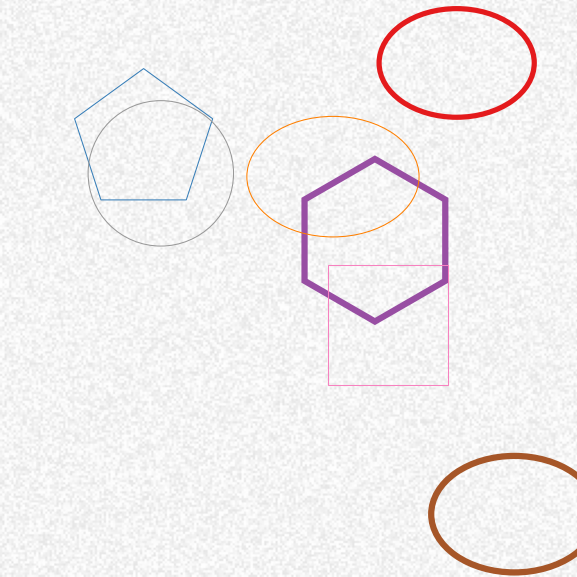[{"shape": "oval", "thickness": 2.5, "radius": 0.67, "center": [0.791, 0.89]}, {"shape": "pentagon", "thickness": 0.5, "radius": 0.63, "center": [0.249, 0.755]}, {"shape": "hexagon", "thickness": 3, "radius": 0.7, "center": [0.649, 0.583]}, {"shape": "oval", "thickness": 0.5, "radius": 0.75, "center": [0.577, 0.693]}, {"shape": "oval", "thickness": 3, "radius": 0.72, "center": [0.891, 0.109]}, {"shape": "square", "thickness": 0.5, "radius": 0.52, "center": [0.673, 0.436]}, {"shape": "circle", "thickness": 0.5, "radius": 0.63, "center": [0.278, 0.699]}]